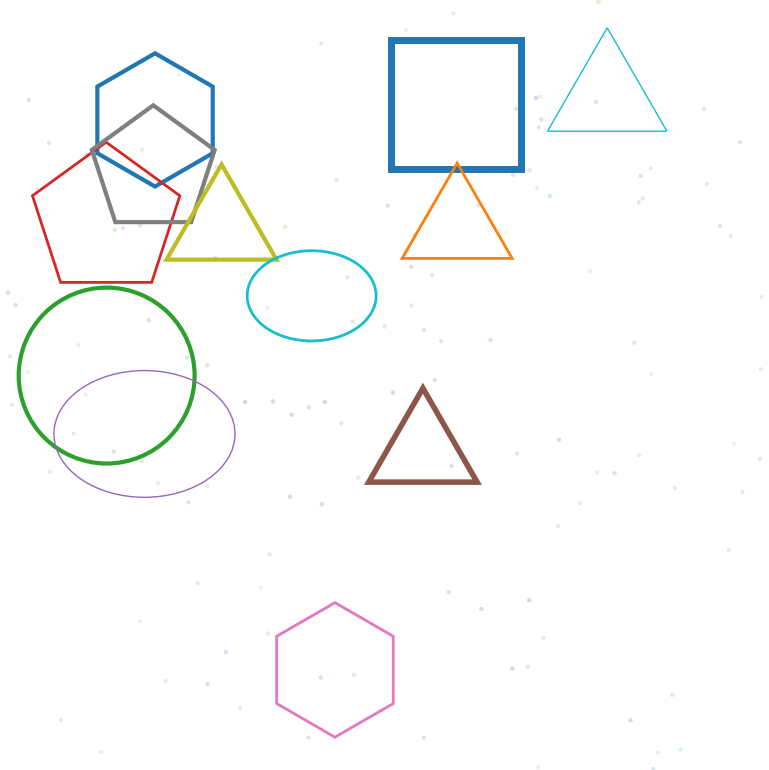[{"shape": "hexagon", "thickness": 1.5, "radius": 0.43, "center": [0.201, 0.844]}, {"shape": "square", "thickness": 2.5, "radius": 0.42, "center": [0.592, 0.864]}, {"shape": "triangle", "thickness": 1, "radius": 0.41, "center": [0.594, 0.706]}, {"shape": "circle", "thickness": 1.5, "radius": 0.57, "center": [0.139, 0.512]}, {"shape": "pentagon", "thickness": 1, "radius": 0.5, "center": [0.138, 0.715]}, {"shape": "oval", "thickness": 0.5, "radius": 0.59, "center": [0.188, 0.436]}, {"shape": "triangle", "thickness": 2, "radius": 0.41, "center": [0.549, 0.415]}, {"shape": "hexagon", "thickness": 1, "radius": 0.44, "center": [0.435, 0.13]}, {"shape": "pentagon", "thickness": 1.5, "radius": 0.42, "center": [0.199, 0.779]}, {"shape": "triangle", "thickness": 1.5, "radius": 0.41, "center": [0.288, 0.704]}, {"shape": "oval", "thickness": 1, "radius": 0.42, "center": [0.405, 0.616]}, {"shape": "triangle", "thickness": 0.5, "radius": 0.45, "center": [0.789, 0.874]}]